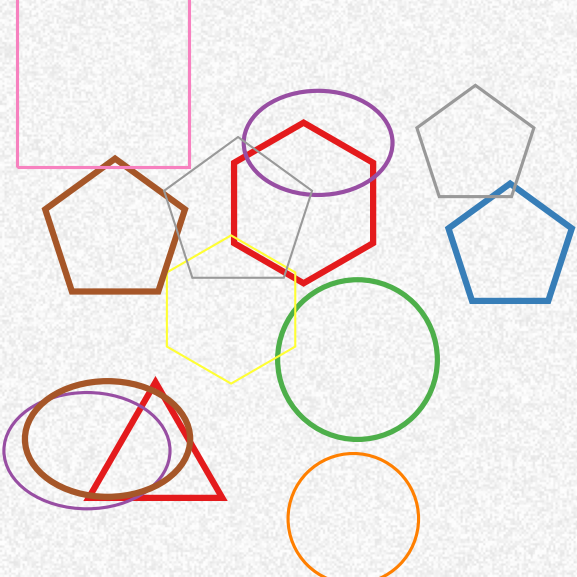[{"shape": "triangle", "thickness": 3, "radius": 0.67, "center": [0.269, 0.204]}, {"shape": "hexagon", "thickness": 3, "radius": 0.7, "center": [0.526, 0.648]}, {"shape": "pentagon", "thickness": 3, "radius": 0.56, "center": [0.883, 0.569]}, {"shape": "circle", "thickness": 2.5, "radius": 0.69, "center": [0.619, 0.376]}, {"shape": "oval", "thickness": 1.5, "radius": 0.72, "center": [0.151, 0.219]}, {"shape": "oval", "thickness": 2, "radius": 0.64, "center": [0.551, 0.752]}, {"shape": "circle", "thickness": 1.5, "radius": 0.56, "center": [0.612, 0.101]}, {"shape": "hexagon", "thickness": 1, "radius": 0.64, "center": [0.4, 0.463]}, {"shape": "pentagon", "thickness": 3, "radius": 0.64, "center": [0.199, 0.597]}, {"shape": "oval", "thickness": 3, "radius": 0.72, "center": [0.186, 0.239]}, {"shape": "square", "thickness": 1.5, "radius": 0.75, "center": [0.178, 0.859]}, {"shape": "pentagon", "thickness": 1.5, "radius": 0.53, "center": [0.823, 0.745]}, {"shape": "pentagon", "thickness": 1, "radius": 0.67, "center": [0.412, 0.627]}]